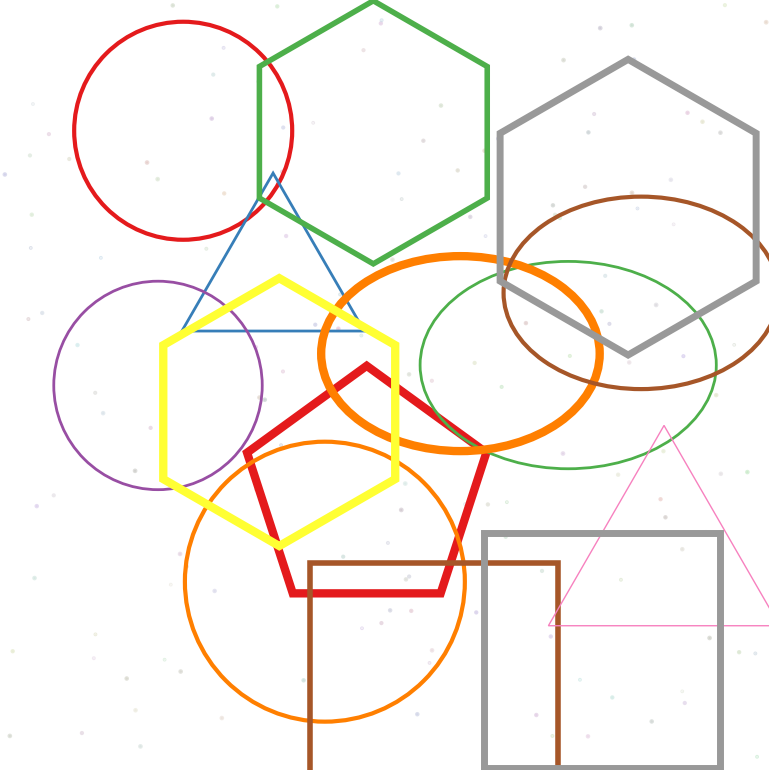[{"shape": "pentagon", "thickness": 3, "radius": 0.82, "center": [0.476, 0.362]}, {"shape": "circle", "thickness": 1.5, "radius": 0.71, "center": [0.238, 0.83]}, {"shape": "triangle", "thickness": 1, "radius": 0.68, "center": [0.355, 0.638]}, {"shape": "hexagon", "thickness": 2, "radius": 0.85, "center": [0.485, 0.828]}, {"shape": "oval", "thickness": 1, "radius": 0.96, "center": [0.738, 0.526]}, {"shape": "circle", "thickness": 1, "radius": 0.68, "center": [0.205, 0.499]}, {"shape": "oval", "thickness": 3, "radius": 0.9, "center": [0.598, 0.541]}, {"shape": "circle", "thickness": 1.5, "radius": 0.91, "center": [0.422, 0.245]}, {"shape": "hexagon", "thickness": 3, "radius": 0.87, "center": [0.363, 0.465]}, {"shape": "square", "thickness": 2, "radius": 0.8, "center": [0.563, 0.108]}, {"shape": "oval", "thickness": 1.5, "radius": 0.89, "center": [0.833, 0.62]}, {"shape": "triangle", "thickness": 0.5, "radius": 0.87, "center": [0.862, 0.274]}, {"shape": "hexagon", "thickness": 2.5, "radius": 0.96, "center": [0.816, 0.731]}, {"shape": "square", "thickness": 2.5, "radius": 0.76, "center": [0.782, 0.155]}]